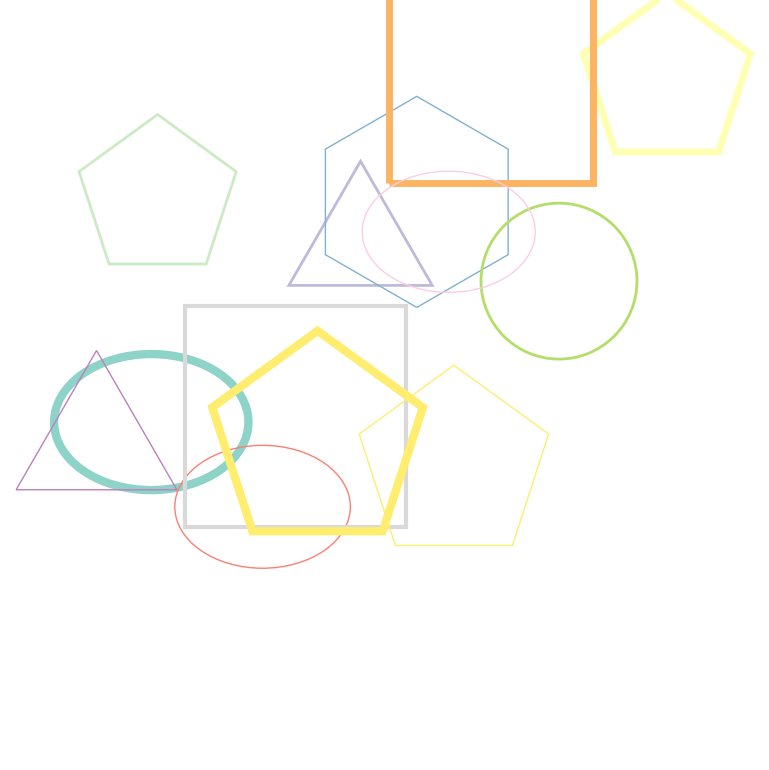[{"shape": "oval", "thickness": 3, "radius": 0.63, "center": [0.196, 0.452]}, {"shape": "pentagon", "thickness": 2.5, "radius": 0.57, "center": [0.866, 0.895]}, {"shape": "triangle", "thickness": 1, "radius": 0.54, "center": [0.468, 0.683]}, {"shape": "oval", "thickness": 0.5, "radius": 0.57, "center": [0.341, 0.342]}, {"shape": "hexagon", "thickness": 0.5, "radius": 0.69, "center": [0.541, 0.738]}, {"shape": "square", "thickness": 2.5, "radius": 0.66, "center": [0.638, 0.894]}, {"shape": "circle", "thickness": 1, "radius": 0.51, "center": [0.726, 0.635]}, {"shape": "oval", "thickness": 0.5, "radius": 0.56, "center": [0.583, 0.699]}, {"shape": "square", "thickness": 1.5, "radius": 0.72, "center": [0.384, 0.459]}, {"shape": "triangle", "thickness": 0.5, "radius": 0.6, "center": [0.125, 0.424]}, {"shape": "pentagon", "thickness": 1, "radius": 0.54, "center": [0.205, 0.744]}, {"shape": "pentagon", "thickness": 3, "radius": 0.72, "center": [0.412, 0.426]}, {"shape": "pentagon", "thickness": 0.5, "radius": 0.65, "center": [0.589, 0.396]}]